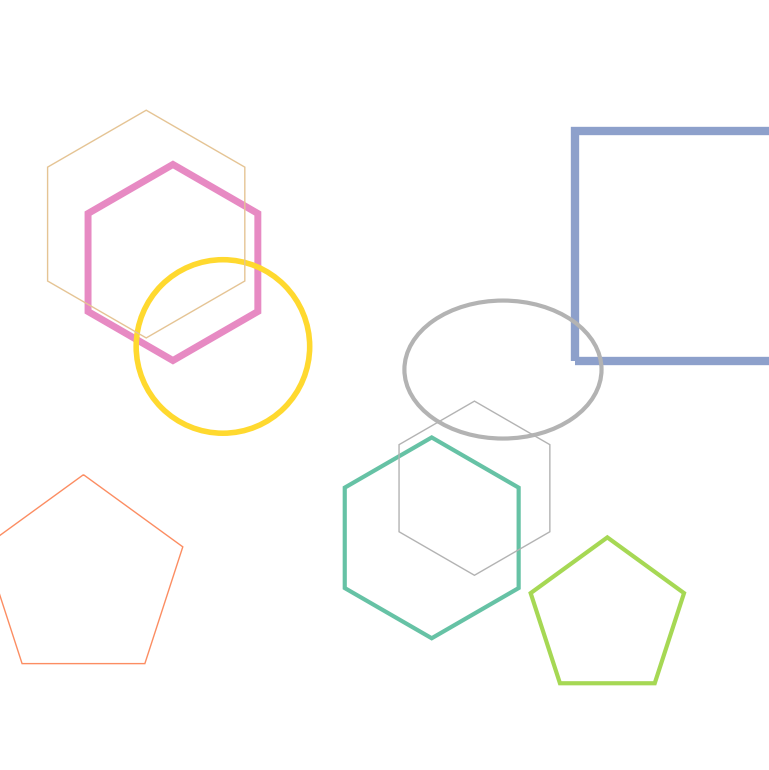[{"shape": "hexagon", "thickness": 1.5, "radius": 0.65, "center": [0.561, 0.301]}, {"shape": "pentagon", "thickness": 0.5, "radius": 0.68, "center": [0.108, 0.248]}, {"shape": "square", "thickness": 3, "radius": 0.75, "center": [0.897, 0.681]}, {"shape": "hexagon", "thickness": 2.5, "radius": 0.64, "center": [0.225, 0.659]}, {"shape": "pentagon", "thickness": 1.5, "radius": 0.52, "center": [0.789, 0.197]}, {"shape": "circle", "thickness": 2, "radius": 0.56, "center": [0.29, 0.55]}, {"shape": "hexagon", "thickness": 0.5, "radius": 0.74, "center": [0.19, 0.709]}, {"shape": "oval", "thickness": 1.5, "radius": 0.64, "center": [0.653, 0.52]}, {"shape": "hexagon", "thickness": 0.5, "radius": 0.57, "center": [0.616, 0.366]}]